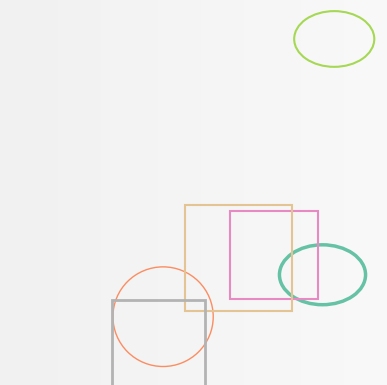[{"shape": "oval", "thickness": 2.5, "radius": 0.56, "center": [0.832, 0.286]}, {"shape": "circle", "thickness": 1, "radius": 0.65, "center": [0.421, 0.177]}, {"shape": "square", "thickness": 1.5, "radius": 0.57, "center": [0.706, 0.338]}, {"shape": "oval", "thickness": 1.5, "radius": 0.52, "center": [0.863, 0.899]}, {"shape": "square", "thickness": 1.5, "radius": 0.69, "center": [0.615, 0.331]}, {"shape": "square", "thickness": 2, "radius": 0.6, "center": [0.41, 0.101]}]